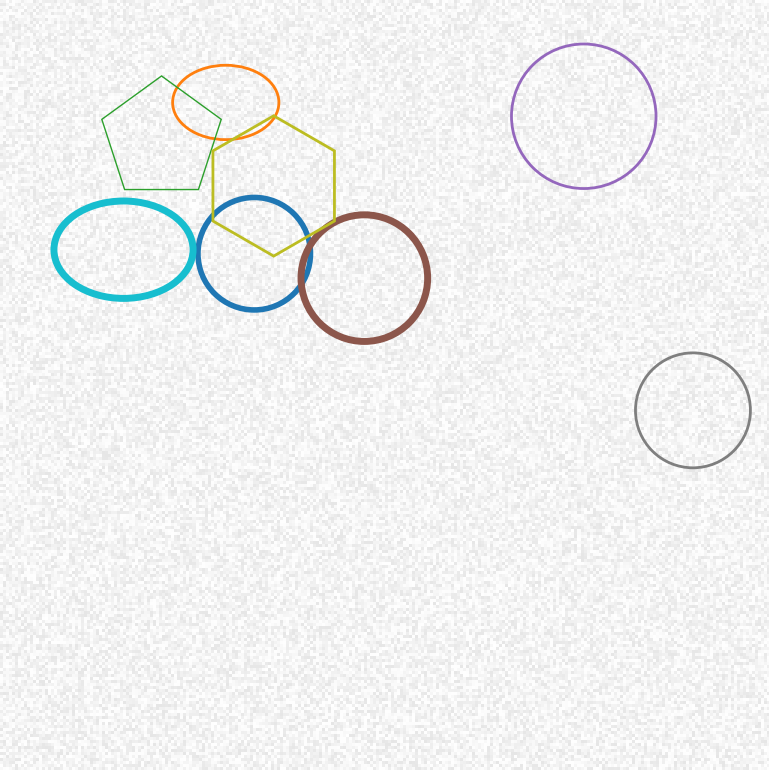[{"shape": "circle", "thickness": 2, "radius": 0.37, "center": [0.33, 0.671]}, {"shape": "oval", "thickness": 1, "radius": 0.35, "center": [0.293, 0.867]}, {"shape": "pentagon", "thickness": 0.5, "radius": 0.41, "center": [0.21, 0.82]}, {"shape": "circle", "thickness": 1, "radius": 0.47, "center": [0.758, 0.849]}, {"shape": "circle", "thickness": 2.5, "radius": 0.41, "center": [0.473, 0.639]}, {"shape": "circle", "thickness": 1, "radius": 0.37, "center": [0.9, 0.467]}, {"shape": "hexagon", "thickness": 1, "radius": 0.46, "center": [0.355, 0.759]}, {"shape": "oval", "thickness": 2.5, "radius": 0.45, "center": [0.16, 0.676]}]